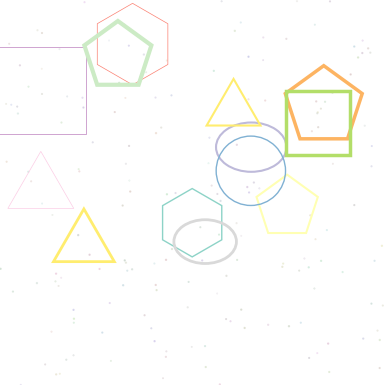[{"shape": "hexagon", "thickness": 1, "radius": 0.44, "center": [0.499, 0.422]}, {"shape": "pentagon", "thickness": 1.5, "radius": 0.42, "center": [0.746, 0.463]}, {"shape": "oval", "thickness": 1.5, "radius": 0.46, "center": [0.653, 0.618]}, {"shape": "hexagon", "thickness": 0.5, "radius": 0.53, "center": [0.344, 0.885]}, {"shape": "circle", "thickness": 1, "radius": 0.45, "center": [0.652, 0.556]}, {"shape": "pentagon", "thickness": 2.5, "radius": 0.52, "center": [0.841, 0.724]}, {"shape": "square", "thickness": 2.5, "radius": 0.42, "center": [0.827, 0.68]}, {"shape": "triangle", "thickness": 0.5, "radius": 0.49, "center": [0.106, 0.508]}, {"shape": "oval", "thickness": 2, "radius": 0.41, "center": [0.533, 0.372]}, {"shape": "square", "thickness": 0.5, "radius": 0.57, "center": [0.112, 0.765]}, {"shape": "pentagon", "thickness": 3, "radius": 0.46, "center": [0.306, 0.854]}, {"shape": "triangle", "thickness": 2, "radius": 0.46, "center": [0.218, 0.366]}, {"shape": "triangle", "thickness": 1.5, "radius": 0.4, "center": [0.607, 0.714]}]